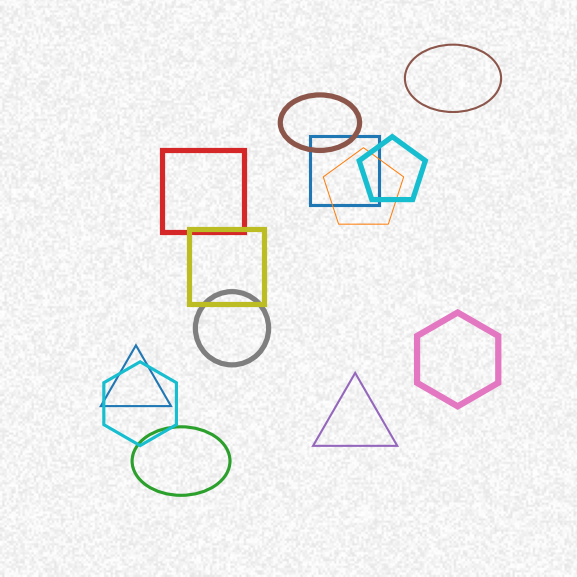[{"shape": "square", "thickness": 1.5, "radius": 0.3, "center": [0.597, 0.704]}, {"shape": "triangle", "thickness": 1, "radius": 0.35, "center": [0.235, 0.331]}, {"shape": "pentagon", "thickness": 0.5, "radius": 0.37, "center": [0.629, 0.67]}, {"shape": "oval", "thickness": 1.5, "radius": 0.42, "center": [0.313, 0.201]}, {"shape": "square", "thickness": 2.5, "radius": 0.36, "center": [0.352, 0.668]}, {"shape": "triangle", "thickness": 1, "radius": 0.42, "center": [0.615, 0.269]}, {"shape": "oval", "thickness": 2.5, "radius": 0.34, "center": [0.554, 0.787]}, {"shape": "oval", "thickness": 1, "radius": 0.42, "center": [0.784, 0.863]}, {"shape": "hexagon", "thickness": 3, "radius": 0.41, "center": [0.793, 0.377]}, {"shape": "circle", "thickness": 2.5, "radius": 0.32, "center": [0.402, 0.431]}, {"shape": "square", "thickness": 2.5, "radius": 0.33, "center": [0.392, 0.537]}, {"shape": "pentagon", "thickness": 2.5, "radius": 0.3, "center": [0.679, 0.702]}, {"shape": "hexagon", "thickness": 1.5, "radius": 0.36, "center": [0.243, 0.3]}]